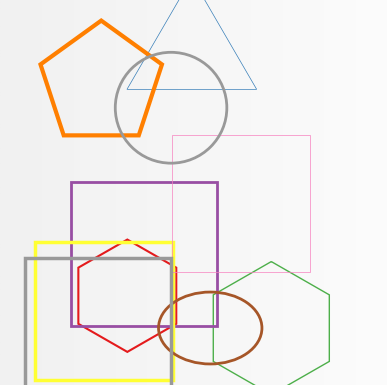[{"shape": "hexagon", "thickness": 1.5, "radius": 0.73, "center": [0.329, 0.232]}, {"shape": "triangle", "thickness": 0.5, "radius": 0.97, "center": [0.495, 0.865]}, {"shape": "hexagon", "thickness": 1, "radius": 0.86, "center": [0.7, 0.148]}, {"shape": "square", "thickness": 2, "radius": 0.94, "center": [0.371, 0.34]}, {"shape": "pentagon", "thickness": 3, "radius": 0.82, "center": [0.261, 0.782]}, {"shape": "square", "thickness": 2.5, "radius": 0.89, "center": [0.268, 0.193]}, {"shape": "oval", "thickness": 2, "radius": 0.67, "center": [0.543, 0.148]}, {"shape": "square", "thickness": 0.5, "radius": 0.89, "center": [0.623, 0.471]}, {"shape": "square", "thickness": 2.5, "radius": 0.94, "center": [0.253, 0.143]}, {"shape": "circle", "thickness": 2, "radius": 0.72, "center": [0.441, 0.72]}]